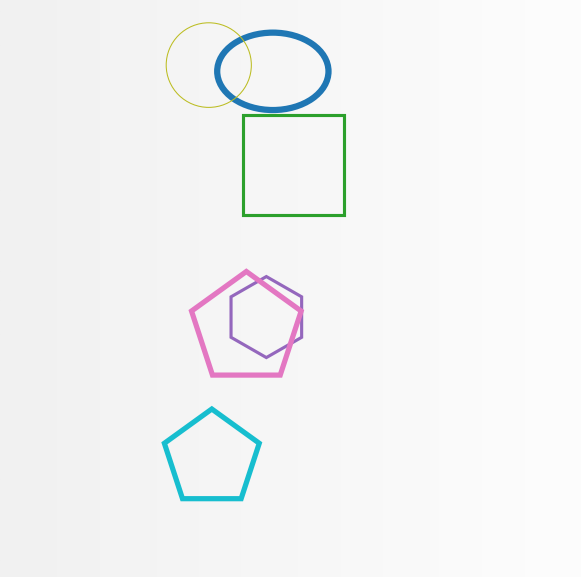[{"shape": "oval", "thickness": 3, "radius": 0.48, "center": [0.469, 0.876]}, {"shape": "square", "thickness": 1.5, "radius": 0.43, "center": [0.505, 0.713]}, {"shape": "hexagon", "thickness": 1.5, "radius": 0.35, "center": [0.458, 0.45]}, {"shape": "pentagon", "thickness": 2.5, "radius": 0.5, "center": [0.424, 0.43]}, {"shape": "circle", "thickness": 0.5, "radius": 0.37, "center": [0.359, 0.886]}, {"shape": "pentagon", "thickness": 2.5, "radius": 0.43, "center": [0.364, 0.205]}]